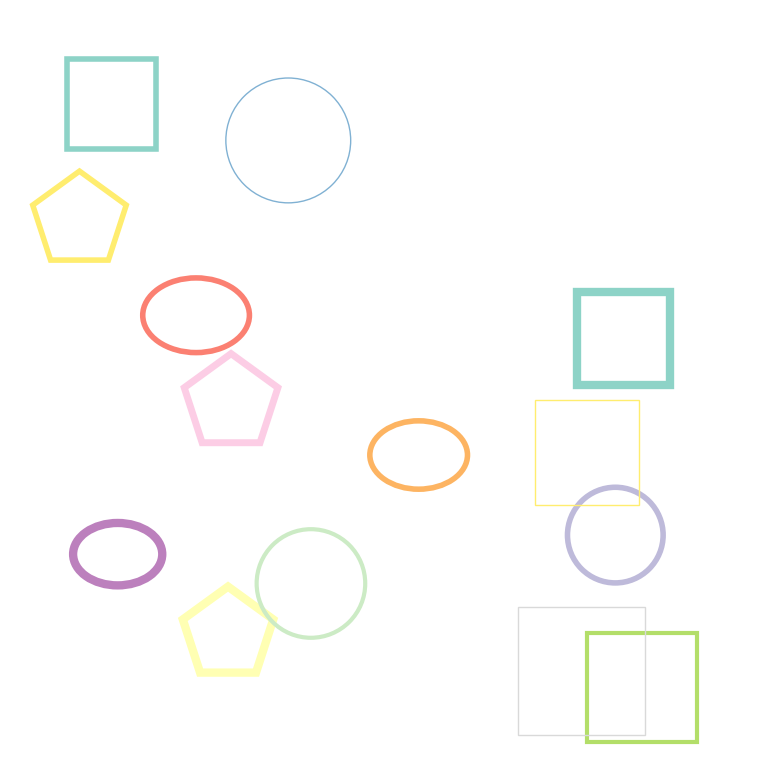[{"shape": "square", "thickness": 2, "radius": 0.29, "center": [0.145, 0.865]}, {"shape": "square", "thickness": 3, "radius": 0.3, "center": [0.81, 0.56]}, {"shape": "pentagon", "thickness": 3, "radius": 0.31, "center": [0.296, 0.176]}, {"shape": "circle", "thickness": 2, "radius": 0.31, "center": [0.799, 0.305]}, {"shape": "oval", "thickness": 2, "radius": 0.35, "center": [0.255, 0.591]}, {"shape": "circle", "thickness": 0.5, "radius": 0.41, "center": [0.374, 0.818]}, {"shape": "oval", "thickness": 2, "radius": 0.32, "center": [0.544, 0.409]}, {"shape": "square", "thickness": 1.5, "radius": 0.36, "center": [0.833, 0.107]}, {"shape": "pentagon", "thickness": 2.5, "radius": 0.32, "center": [0.3, 0.477]}, {"shape": "square", "thickness": 0.5, "radius": 0.41, "center": [0.755, 0.128]}, {"shape": "oval", "thickness": 3, "radius": 0.29, "center": [0.153, 0.28]}, {"shape": "circle", "thickness": 1.5, "radius": 0.35, "center": [0.404, 0.242]}, {"shape": "pentagon", "thickness": 2, "radius": 0.32, "center": [0.103, 0.714]}, {"shape": "square", "thickness": 0.5, "radius": 0.34, "center": [0.762, 0.413]}]